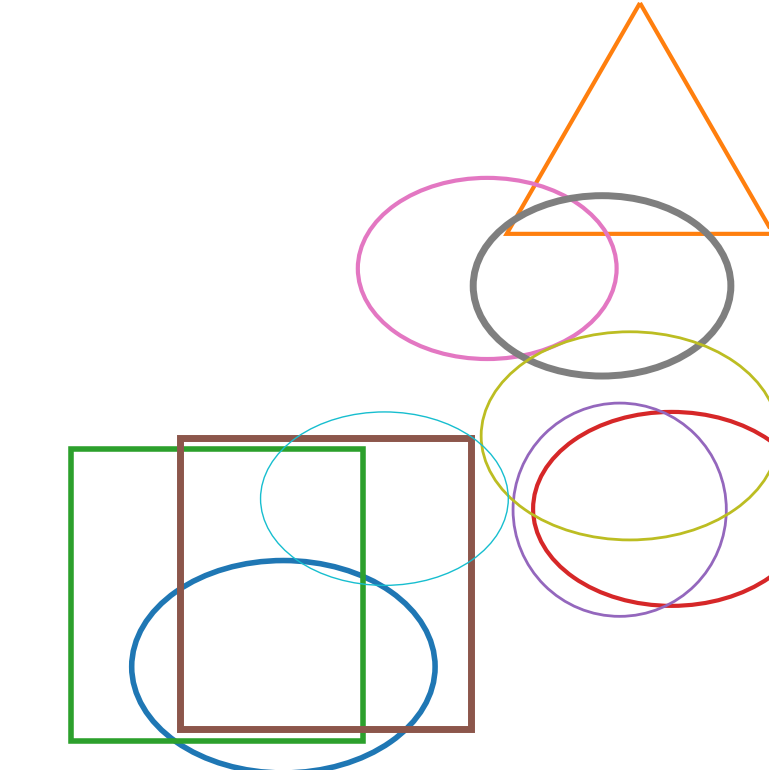[{"shape": "oval", "thickness": 2, "radius": 0.99, "center": [0.368, 0.134]}, {"shape": "triangle", "thickness": 1.5, "radius": 1.0, "center": [0.831, 0.796]}, {"shape": "square", "thickness": 2, "radius": 0.95, "center": [0.281, 0.227]}, {"shape": "oval", "thickness": 1.5, "radius": 0.9, "center": [0.872, 0.339]}, {"shape": "circle", "thickness": 1, "radius": 0.69, "center": [0.805, 0.338]}, {"shape": "square", "thickness": 2.5, "radius": 0.94, "center": [0.422, 0.242]}, {"shape": "oval", "thickness": 1.5, "radius": 0.84, "center": [0.633, 0.651]}, {"shape": "oval", "thickness": 2.5, "radius": 0.84, "center": [0.782, 0.629]}, {"shape": "oval", "thickness": 1, "radius": 0.97, "center": [0.818, 0.434]}, {"shape": "oval", "thickness": 0.5, "radius": 0.8, "center": [0.499, 0.352]}]